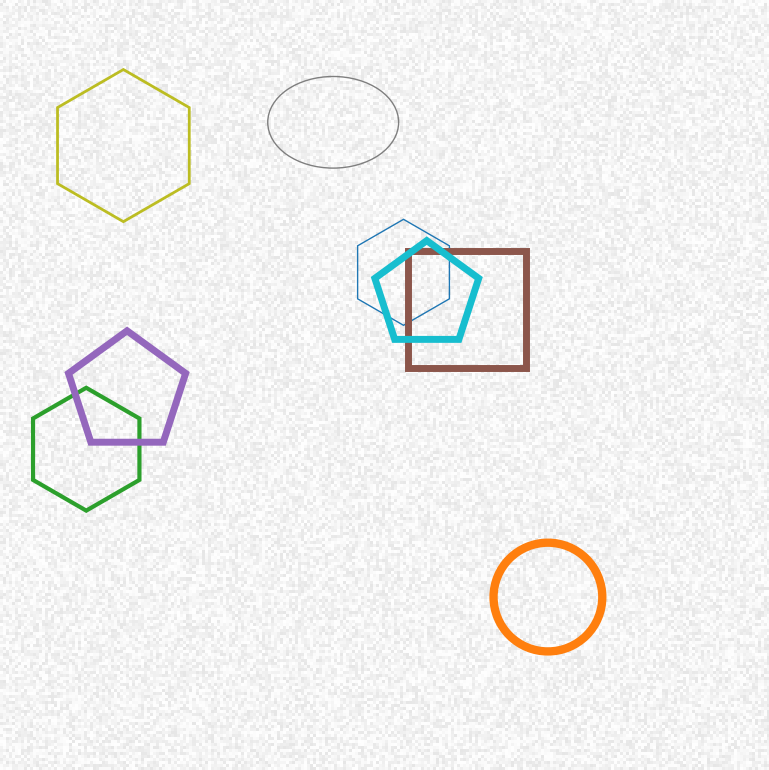[{"shape": "hexagon", "thickness": 0.5, "radius": 0.34, "center": [0.524, 0.646]}, {"shape": "circle", "thickness": 3, "radius": 0.35, "center": [0.712, 0.225]}, {"shape": "hexagon", "thickness": 1.5, "radius": 0.4, "center": [0.112, 0.417]}, {"shape": "pentagon", "thickness": 2.5, "radius": 0.4, "center": [0.165, 0.49]}, {"shape": "square", "thickness": 2.5, "radius": 0.38, "center": [0.606, 0.598]}, {"shape": "oval", "thickness": 0.5, "radius": 0.42, "center": [0.433, 0.841]}, {"shape": "hexagon", "thickness": 1, "radius": 0.49, "center": [0.16, 0.811]}, {"shape": "pentagon", "thickness": 2.5, "radius": 0.35, "center": [0.554, 0.617]}]